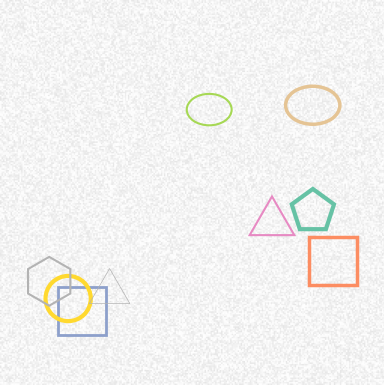[{"shape": "pentagon", "thickness": 3, "radius": 0.29, "center": [0.813, 0.451]}, {"shape": "square", "thickness": 2.5, "radius": 0.31, "center": [0.865, 0.322]}, {"shape": "square", "thickness": 2, "radius": 0.31, "center": [0.212, 0.191]}, {"shape": "triangle", "thickness": 1.5, "radius": 0.33, "center": [0.706, 0.423]}, {"shape": "oval", "thickness": 1.5, "radius": 0.29, "center": [0.543, 0.715]}, {"shape": "circle", "thickness": 3, "radius": 0.29, "center": [0.177, 0.225]}, {"shape": "oval", "thickness": 2.5, "radius": 0.35, "center": [0.812, 0.727]}, {"shape": "hexagon", "thickness": 1.5, "radius": 0.32, "center": [0.128, 0.269]}, {"shape": "triangle", "thickness": 0.5, "radius": 0.3, "center": [0.285, 0.242]}]